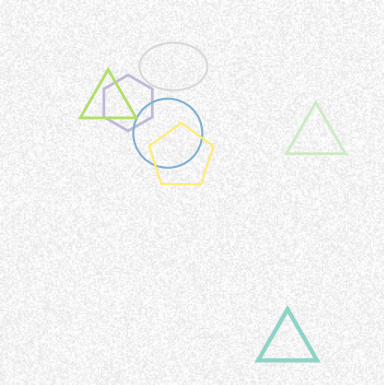[{"shape": "triangle", "thickness": 3, "radius": 0.44, "center": [0.747, 0.108]}, {"shape": "hexagon", "thickness": 2, "radius": 0.36, "center": [0.333, 0.733]}, {"shape": "circle", "thickness": 1.5, "radius": 0.45, "center": [0.436, 0.654]}, {"shape": "triangle", "thickness": 2, "radius": 0.42, "center": [0.281, 0.736]}, {"shape": "oval", "thickness": 1.5, "radius": 0.44, "center": [0.45, 0.827]}, {"shape": "triangle", "thickness": 2, "radius": 0.44, "center": [0.82, 0.645]}, {"shape": "pentagon", "thickness": 1.5, "radius": 0.44, "center": [0.471, 0.593]}]